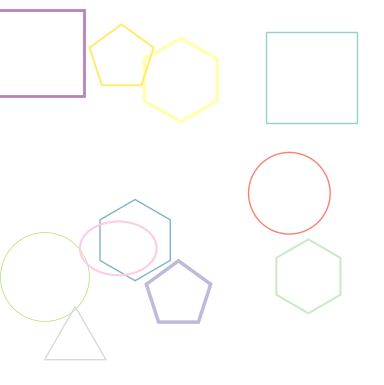[{"shape": "square", "thickness": 1, "radius": 0.59, "center": [0.809, 0.799]}, {"shape": "hexagon", "thickness": 2.5, "radius": 0.54, "center": [0.47, 0.792]}, {"shape": "pentagon", "thickness": 2.5, "radius": 0.44, "center": [0.464, 0.235]}, {"shape": "circle", "thickness": 1, "radius": 0.53, "center": [0.752, 0.498]}, {"shape": "hexagon", "thickness": 1, "radius": 0.53, "center": [0.351, 0.376]}, {"shape": "circle", "thickness": 0.5, "radius": 0.58, "center": [0.117, 0.28]}, {"shape": "oval", "thickness": 1.5, "radius": 0.5, "center": [0.307, 0.355]}, {"shape": "triangle", "thickness": 1, "radius": 0.46, "center": [0.195, 0.112]}, {"shape": "square", "thickness": 2, "radius": 0.56, "center": [0.105, 0.862]}, {"shape": "hexagon", "thickness": 1.5, "radius": 0.48, "center": [0.801, 0.282]}, {"shape": "pentagon", "thickness": 1.5, "radius": 0.44, "center": [0.316, 0.849]}]